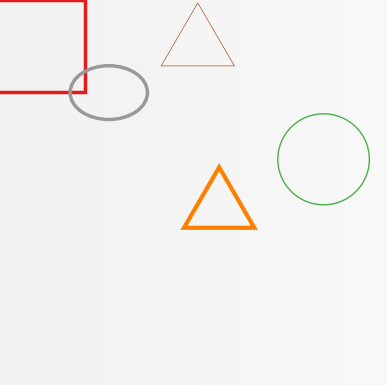[{"shape": "square", "thickness": 2.5, "radius": 0.6, "center": [0.101, 0.879]}, {"shape": "circle", "thickness": 1, "radius": 0.59, "center": [0.835, 0.586]}, {"shape": "triangle", "thickness": 3, "radius": 0.52, "center": [0.566, 0.461]}, {"shape": "triangle", "thickness": 0.5, "radius": 0.55, "center": [0.51, 0.883]}, {"shape": "oval", "thickness": 2.5, "radius": 0.5, "center": [0.281, 0.759]}]